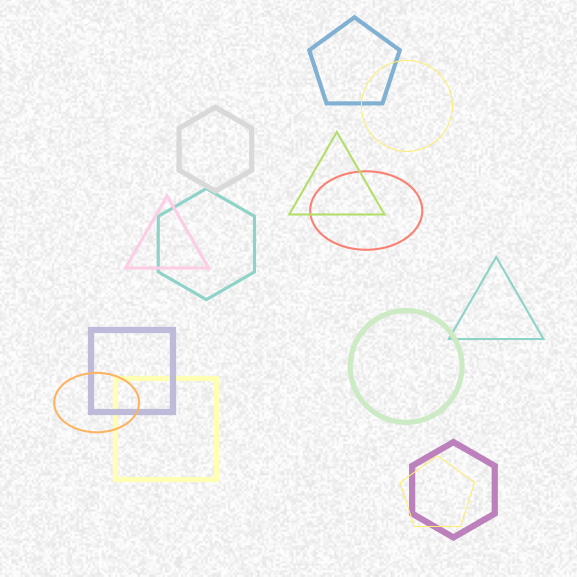[{"shape": "triangle", "thickness": 1, "radius": 0.47, "center": [0.859, 0.459]}, {"shape": "hexagon", "thickness": 1.5, "radius": 0.48, "center": [0.357, 0.576]}, {"shape": "square", "thickness": 2.5, "radius": 0.44, "center": [0.287, 0.257]}, {"shape": "square", "thickness": 3, "radius": 0.35, "center": [0.229, 0.357]}, {"shape": "oval", "thickness": 1, "radius": 0.49, "center": [0.634, 0.635]}, {"shape": "pentagon", "thickness": 2, "radius": 0.41, "center": [0.614, 0.887]}, {"shape": "oval", "thickness": 1, "radius": 0.37, "center": [0.167, 0.302]}, {"shape": "triangle", "thickness": 1, "radius": 0.48, "center": [0.583, 0.675]}, {"shape": "triangle", "thickness": 1.5, "radius": 0.42, "center": [0.289, 0.577]}, {"shape": "hexagon", "thickness": 2.5, "radius": 0.36, "center": [0.373, 0.741]}, {"shape": "hexagon", "thickness": 3, "radius": 0.41, "center": [0.785, 0.151]}, {"shape": "circle", "thickness": 2.5, "radius": 0.48, "center": [0.703, 0.365]}, {"shape": "pentagon", "thickness": 0.5, "radius": 0.34, "center": [0.757, 0.142]}, {"shape": "circle", "thickness": 0.5, "radius": 0.39, "center": [0.705, 0.816]}]